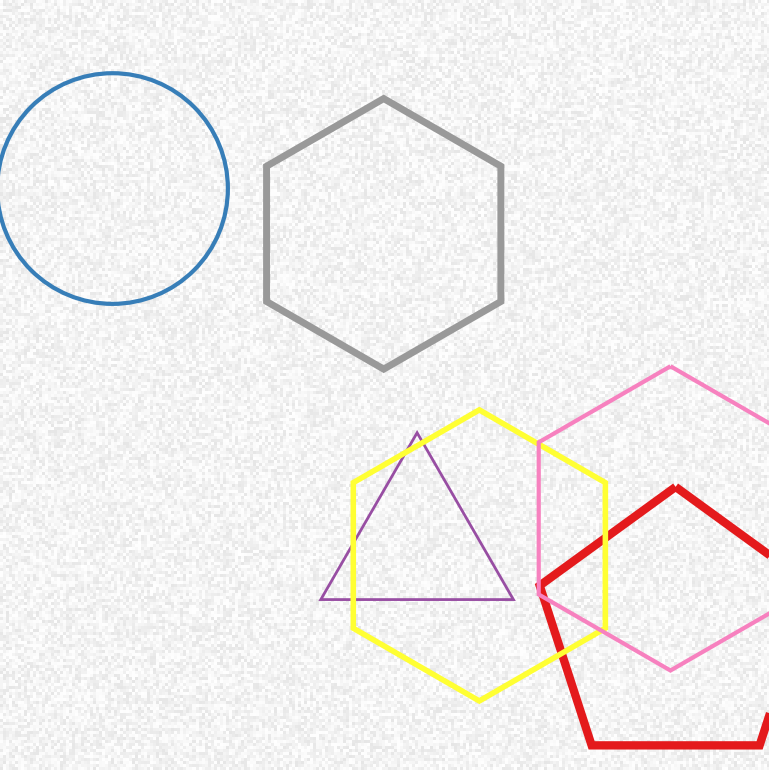[{"shape": "pentagon", "thickness": 3, "radius": 0.93, "center": [0.877, 0.182]}, {"shape": "circle", "thickness": 1.5, "radius": 0.75, "center": [0.146, 0.755]}, {"shape": "triangle", "thickness": 1, "radius": 0.72, "center": [0.542, 0.294]}, {"shape": "hexagon", "thickness": 2, "radius": 0.95, "center": [0.622, 0.279]}, {"shape": "hexagon", "thickness": 1.5, "radius": 0.99, "center": [0.871, 0.327]}, {"shape": "hexagon", "thickness": 2.5, "radius": 0.88, "center": [0.498, 0.696]}]